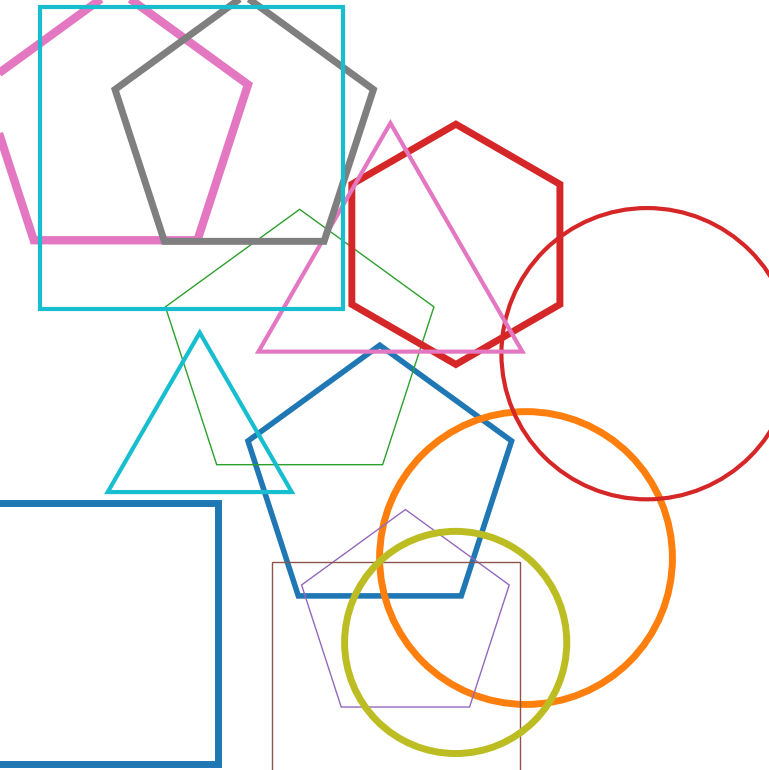[{"shape": "square", "thickness": 2.5, "radius": 0.85, "center": [0.113, 0.177]}, {"shape": "pentagon", "thickness": 2, "radius": 0.9, "center": [0.493, 0.372]}, {"shape": "circle", "thickness": 2.5, "radius": 0.95, "center": [0.683, 0.275]}, {"shape": "pentagon", "thickness": 0.5, "radius": 0.92, "center": [0.389, 0.545]}, {"shape": "hexagon", "thickness": 2.5, "radius": 0.78, "center": [0.592, 0.683]}, {"shape": "circle", "thickness": 1.5, "radius": 0.95, "center": [0.84, 0.541]}, {"shape": "pentagon", "thickness": 0.5, "radius": 0.71, "center": [0.526, 0.196]}, {"shape": "square", "thickness": 0.5, "radius": 0.8, "center": [0.514, 0.109]}, {"shape": "pentagon", "thickness": 3, "radius": 0.9, "center": [0.15, 0.834]}, {"shape": "triangle", "thickness": 1.5, "radius": 0.99, "center": [0.507, 0.642]}, {"shape": "pentagon", "thickness": 2.5, "radius": 0.88, "center": [0.317, 0.829]}, {"shape": "circle", "thickness": 2.5, "radius": 0.72, "center": [0.592, 0.166]}, {"shape": "triangle", "thickness": 1.5, "radius": 0.69, "center": [0.259, 0.43]}, {"shape": "square", "thickness": 1.5, "radius": 0.98, "center": [0.249, 0.795]}]